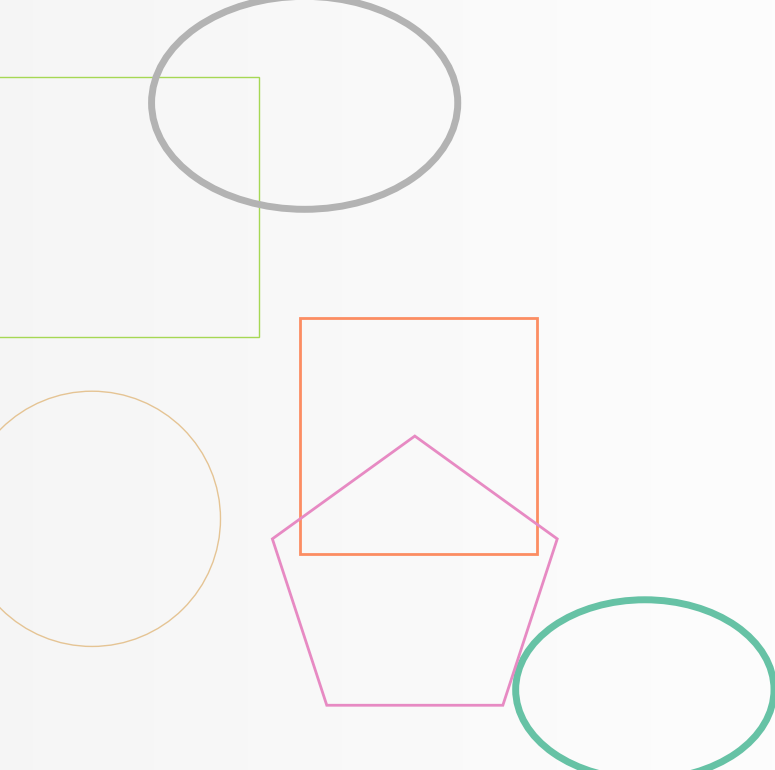[{"shape": "oval", "thickness": 2.5, "radius": 0.83, "center": [0.832, 0.104]}, {"shape": "square", "thickness": 1, "radius": 0.76, "center": [0.54, 0.434]}, {"shape": "pentagon", "thickness": 1, "radius": 0.97, "center": [0.535, 0.24]}, {"shape": "square", "thickness": 0.5, "radius": 0.84, "center": [0.166, 0.731]}, {"shape": "circle", "thickness": 0.5, "radius": 0.83, "center": [0.119, 0.326]}, {"shape": "oval", "thickness": 2.5, "radius": 0.99, "center": [0.393, 0.866]}]